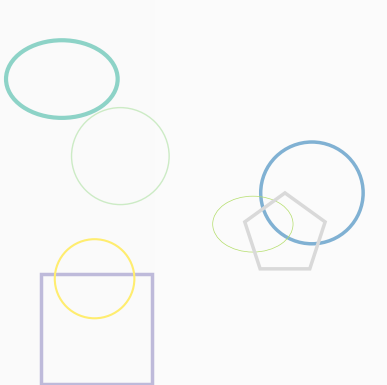[{"shape": "oval", "thickness": 3, "radius": 0.72, "center": [0.16, 0.795]}, {"shape": "square", "thickness": 2.5, "radius": 0.72, "center": [0.249, 0.146]}, {"shape": "circle", "thickness": 2.5, "radius": 0.66, "center": [0.805, 0.499]}, {"shape": "oval", "thickness": 0.5, "radius": 0.52, "center": [0.653, 0.418]}, {"shape": "pentagon", "thickness": 2.5, "radius": 0.55, "center": [0.735, 0.39]}, {"shape": "circle", "thickness": 1, "radius": 0.63, "center": [0.311, 0.595]}, {"shape": "circle", "thickness": 1.5, "radius": 0.51, "center": [0.244, 0.276]}]